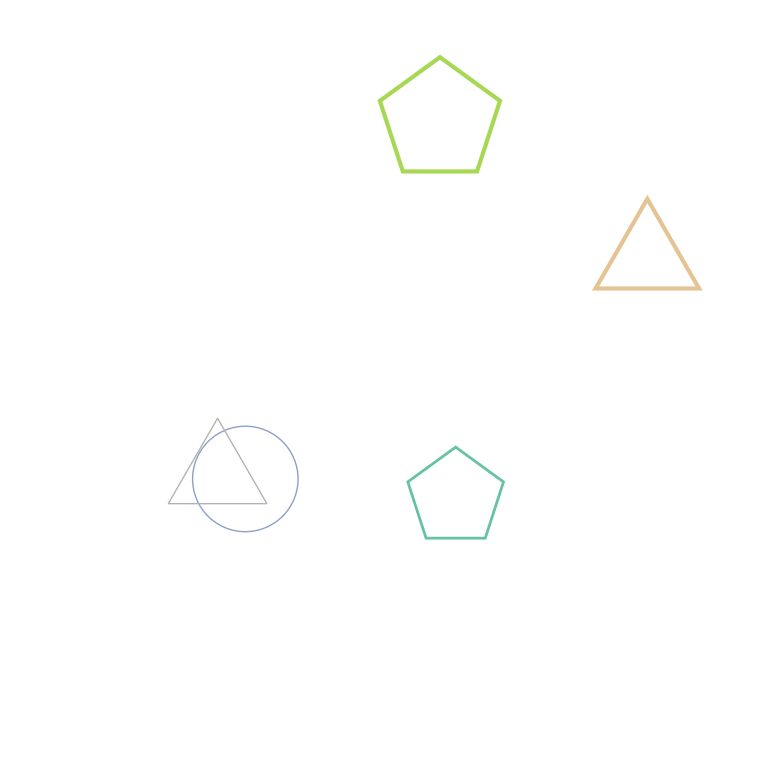[{"shape": "pentagon", "thickness": 1, "radius": 0.33, "center": [0.592, 0.354]}, {"shape": "circle", "thickness": 0.5, "radius": 0.34, "center": [0.319, 0.378]}, {"shape": "pentagon", "thickness": 1.5, "radius": 0.41, "center": [0.571, 0.844]}, {"shape": "triangle", "thickness": 1.5, "radius": 0.39, "center": [0.841, 0.664]}, {"shape": "triangle", "thickness": 0.5, "radius": 0.37, "center": [0.283, 0.383]}]